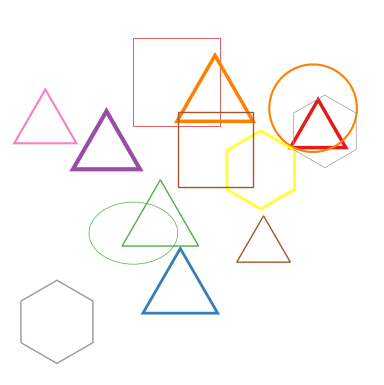[{"shape": "square", "thickness": 0.5, "radius": 0.57, "center": [0.458, 0.787]}, {"shape": "triangle", "thickness": 2.5, "radius": 0.41, "center": [0.826, 0.658]}, {"shape": "triangle", "thickness": 2, "radius": 0.56, "center": [0.468, 0.243]}, {"shape": "oval", "thickness": 0.5, "radius": 0.58, "center": [0.346, 0.394]}, {"shape": "triangle", "thickness": 1, "radius": 0.57, "center": [0.417, 0.418]}, {"shape": "triangle", "thickness": 3, "radius": 0.5, "center": [0.277, 0.611]}, {"shape": "circle", "thickness": 1.5, "radius": 0.57, "center": [0.813, 0.719]}, {"shape": "triangle", "thickness": 2.5, "radius": 0.57, "center": [0.558, 0.742]}, {"shape": "hexagon", "thickness": 2, "radius": 0.51, "center": [0.677, 0.559]}, {"shape": "triangle", "thickness": 1, "radius": 0.4, "center": [0.685, 0.359]}, {"shape": "square", "thickness": 1, "radius": 0.49, "center": [0.559, 0.611]}, {"shape": "triangle", "thickness": 1.5, "radius": 0.47, "center": [0.118, 0.674]}, {"shape": "hexagon", "thickness": 1, "radius": 0.54, "center": [0.148, 0.164]}, {"shape": "hexagon", "thickness": 0.5, "radius": 0.47, "center": [0.844, 0.659]}]